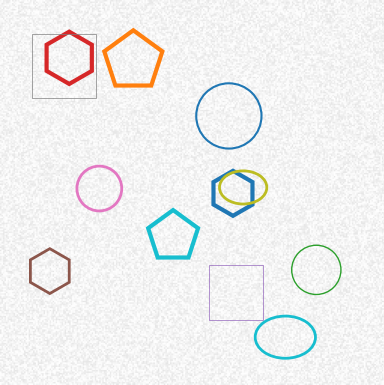[{"shape": "circle", "thickness": 1.5, "radius": 0.42, "center": [0.594, 0.699]}, {"shape": "hexagon", "thickness": 3, "radius": 0.29, "center": [0.605, 0.498]}, {"shape": "pentagon", "thickness": 3, "radius": 0.4, "center": [0.346, 0.842]}, {"shape": "circle", "thickness": 1, "radius": 0.32, "center": [0.822, 0.299]}, {"shape": "hexagon", "thickness": 3, "radius": 0.34, "center": [0.18, 0.85]}, {"shape": "square", "thickness": 0.5, "radius": 0.35, "center": [0.613, 0.24]}, {"shape": "hexagon", "thickness": 2, "radius": 0.29, "center": [0.129, 0.296]}, {"shape": "circle", "thickness": 2, "radius": 0.29, "center": [0.258, 0.51]}, {"shape": "square", "thickness": 0.5, "radius": 0.42, "center": [0.167, 0.83]}, {"shape": "oval", "thickness": 2, "radius": 0.31, "center": [0.632, 0.513]}, {"shape": "pentagon", "thickness": 3, "radius": 0.34, "center": [0.45, 0.386]}, {"shape": "oval", "thickness": 2, "radius": 0.39, "center": [0.741, 0.124]}]